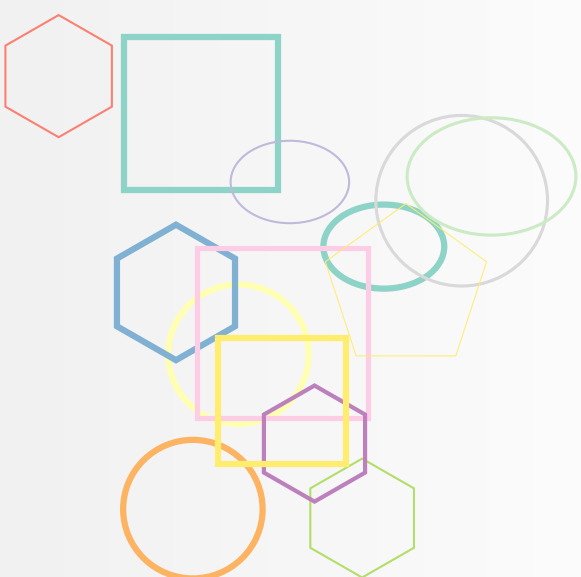[{"shape": "square", "thickness": 3, "radius": 0.66, "center": [0.345, 0.802]}, {"shape": "oval", "thickness": 3, "radius": 0.52, "center": [0.66, 0.572]}, {"shape": "circle", "thickness": 3, "radius": 0.6, "center": [0.41, 0.386]}, {"shape": "oval", "thickness": 1, "radius": 0.51, "center": [0.499, 0.684]}, {"shape": "hexagon", "thickness": 1, "radius": 0.53, "center": [0.101, 0.867]}, {"shape": "hexagon", "thickness": 3, "radius": 0.59, "center": [0.303, 0.493]}, {"shape": "circle", "thickness": 3, "radius": 0.6, "center": [0.332, 0.118]}, {"shape": "hexagon", "thickness": 1, "radius": 0.51, "center": [0.623, 0.102]}, {"shape": "square", "thickness": 2.5, "radius": 0.74, "center": [0.486, 0.422]}, {"shape": "circle", "thickness": 1.5, "radius": 0.74, "center": [0.794, 0.652]}, {"shape": "hexagon", "thickness": 2, "radius": 0.5, "center": [0.541, 0.231]}, {"shape": "oval", "thickness": 1.5, "radius": 0.73, "center": [0.846, 0.694]}, {"shape": "square", "thickness": 3, "radius": 0.55, "center": [0.485, 0.305]}, {"shape": "pentagon", "thickness": 0.5, "radius": 0.73, "center": [0.698, 0.501]}]